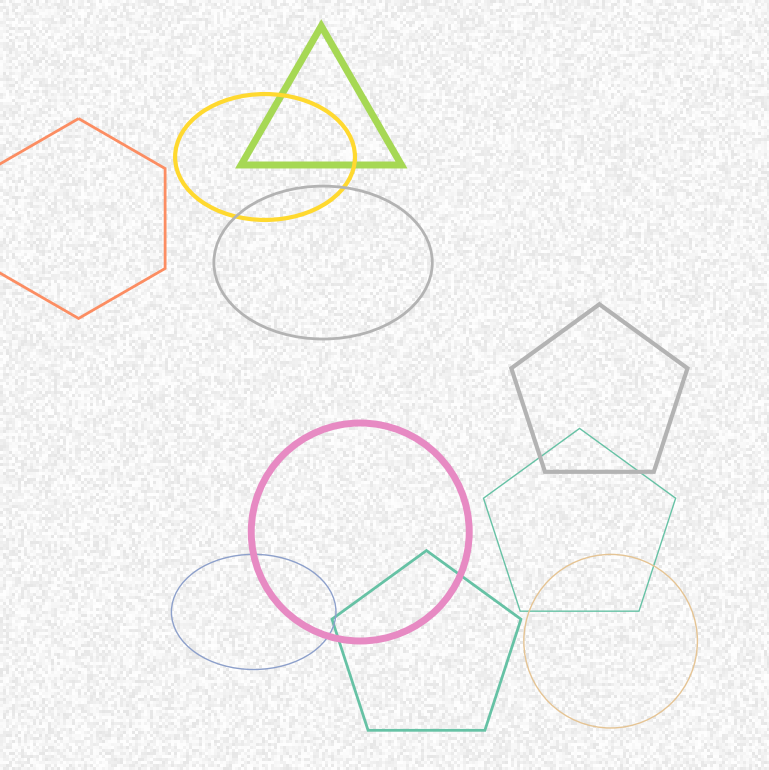[{"shape": "pentagon", "thickness": 1, "radius": 0.65, "center": [0.554, 0.156]}, {"shape": "pentagon", "thickness": 0.5, "radius": 0.66, "center": [0.753, 0.312]}, {"shape": "hexagon", "thickness": 1, "radius": 0.65, "center": [0.102, 0.716]}, {"shape": "oval", "thickness": 0.5, "radius": 0.53, "center": [0.329, 0.205]}, {"shape": "circle", "thickness": 2.5, "radius": 0.71, "center": [0.468, 0.309]}, {"shape": "triangle", "thickness": 2.5, "radius": 0.6, "center": [0.417, 0.846]}, {"shape": "oval", "thickness": 1.5, "radius": 0.58, "center": [0.344, 0.796]}, {"shape": "circle", "thickness": 0.5, "radius": 0.56, "center": [0.793, 0.167]}, {"shape": "oval", "thickness": 1, "radius": 0.71, "center": [0.42, 0.659]}, {"shape": "pentagon", "thickness": 1.5, "radius": 0.6, "center": [0.778, 0.485]}]